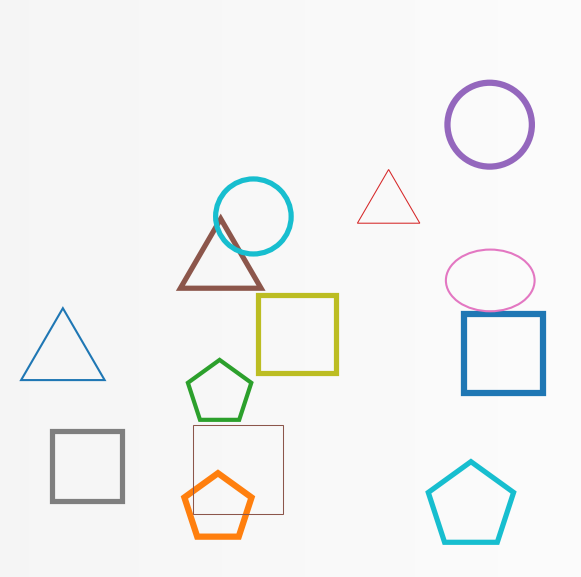[{"shape": "triangle", "thickness": 1, "radius": 0.41, "center": [0.108, 0.382]}, {"shape": "square", "thickness": 3, "radius": 0.34, "center": [0.866, 0.388]}, {"shape": "pentagon", "thickness": 3, "radius": 0.3, "center": [0.375, 0.119]}, {"shape": "pentagon", "thickness": 2, "radius": 0.29, "center": [0.378, 0.319]}, {"shape": "triangle", "thickness": 0.5, "radius": 0.31, "center": [0.669, 0.644]}, {"shape": "circle", "thickness": 3, "radius": 0.36, "center": [0.842, 0.783]}, {"shape": "square", "thickness": 0.5, "radius": 0.39, "center": [0.41, 0.186]}, {"shape": "triangle", "thickness": 2.5, "radius": 0.4, "center": [0.38, 0.54]}, {"shape": "oval", "thickness": 1, "radius": 0.38, "center": [0.843, 0.514]}, {"shape": "square", "thickness": 2.5, "radius": 0.3, "center": [0.15, 0.192]}, {"shape": "square", "thickness": 2.5, "radius": 0.34, "center": [0.511, 0.421]}, {"shape": "pentagon", "thickness": 2.5, "radius": 0.39, "center": [0.81, 0.123]}, {"shape": "circle", "thickness": 2.5, "radius": 0.32, "center": [0.436, 0.624]}]